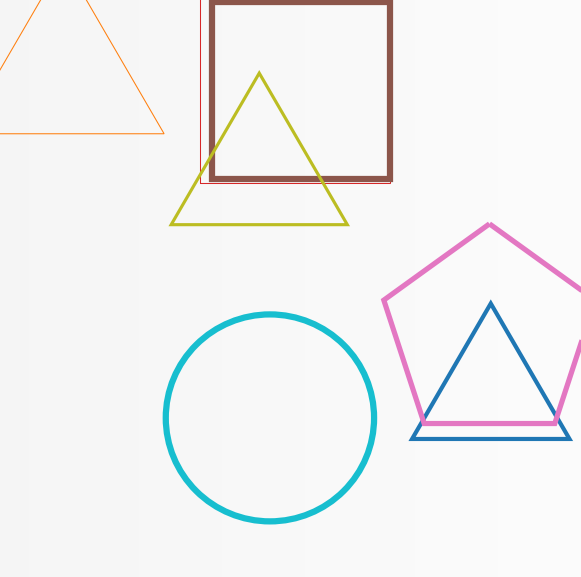[{"shape": "triangle", "thickness": 2, "radius": 0.78, "center": [0.844, 0.317]}, {"shape": "triangle", "thickness": 0.5, "radius": 1.0, "center": [0.109, 0.867]}, {"shape": "square", "thickness": 0.5, "radius": 0.82, "center": [0.508, 0.847]}, {"shape": "square", "thickness": 3, "radius": 0.76, "center": [0.518, 0.843]}, {"shape": "pentagon", "thickness": 2.5, "radius": 0.96, "center": [0.842, 0.42]}, {"shape": "triangle", "thickness": 1.5, "radius": 0.87, "center": [0.446, 0.698]}, {"shape": "circle", "thickness": 3, "radius": 0.9, "center": [0.464, 0.276]}]